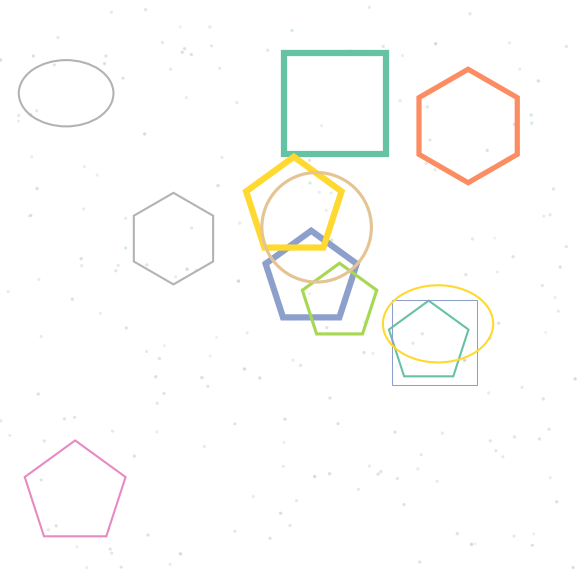[{"shape": "square", "thickness": 3, "radius": 0.44, "center": [0.58, 0.82]}, {"shape": "pentagon", "thickness": 1, "radius": 0.36, "center": [0.742, 0.406]}, {"shape": "hexagon", "thickness": 2.5, "radius": 0.49, "center": [0.811, 0.781]}, {"shape": "square", "thickness": 0.5, "radius": 0.37, "center": [0.753, 0.406]}, {"shape": "pentagon", "thickness": 3, "radius": 0.41, "center": [0.539, 0.517]}, {"shape": "pentagon", "thickness": 1, "radius": 0.46, "center": [0.13, 0.145]}, {"shape": "pentagon", "thickness": 1.5, "radius": 0.34, "center": [0.588, 0.476]}, {"shape": "oval", "thickness": 1, "radius": 0.48, "center": [0.759, 0.438]}, {"shape": "pentagon", "thickness": 3, "radius": 0.43, "center": [0.509, 0.641]}, {"shape": "circle", "thickness": 1.5, "radius": 0.47, "center": [0.548, 0.606]}, {"shape": "hexagon", "thickness": 1, "radius": 0.4, "center": [0.3, 0.586]}, {"shape": "oval", "thickness": 1, "radius": 0.41, "center": [0.115, 0.838]}]